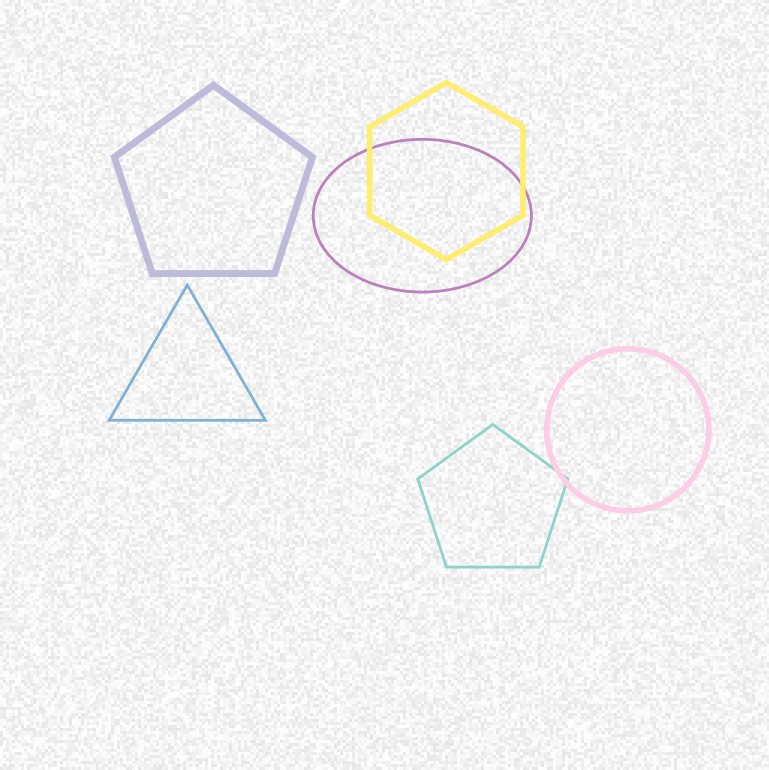[{"shape": "pentagon", "thickness": 1, "radius": 0.51, "center": [0.64, 0.346]}, {"shape": "pentagon", "thickness": 2.5, "radius": 0.68, "center": [0.277, 0.754]}, {"shape": "triangle", "thickness": 1, "radius": 0.59, "center": [0.243, 0.513]}, {"shape": "circle", "thickness": 2, "radius": 0.53, "center": [0.815, 0.442]}, {"shape": "oval", "thickness": 1, "radius": 0.71, "center": [0.548, 0.72]}, {"shape": "hexagon", "thickness": 2, "radius": 0.57, "center": [0.58, 0.778]}]